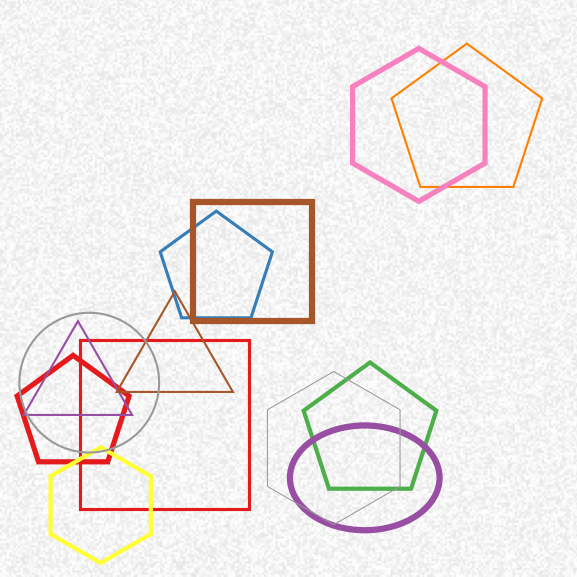[{"shape": "square", "thickness": 1.5, "radius": 0.73, "center": [0.285, 0.264]}, {"shape": "pentagon", "thickness": 2.5, "radius": 0.51, "center": [0.127, 0.282]}, {"shape": "pentagon", "thickness": 1.5, "radius": 0.51, "center": [0.375, 0.531]}, {"shape": "pentagon", "thickness": 2, "radius": 0.6, "center": [0.641, 0.251]}, {"shape": "oval", "thickness": 3, "radius": 0.65, "center": [0.632, 0.172]}, {"shape": "triangle", "thickness": 1, "radius": 0.54, "center": [0.135, 0.335]}, {"shape": "pentagon", "thickness": 1, "radius": 0.69, "center": [0.808, 0.786]}, {"shape": "hexagon", "thickness": 2, "radius": 0.5, "center": [0.174, 0.124]}, {"shape": "triangle", "thickness": 1, "radius": 0.58, "center": [0.303, 0.379]}, {"shape": "square", "thickness": 3, "radius": 0.51, "center": [0.437, 0.546]}, {"shape": "hexagon", "thickness": 2.5, "radius": 0.66, "center": [0.725, 0.783]}, {"shape": "circle", "thickness": 1, "radius": 0.6, "center": [0.155, 0.337]}, {"shape": "hexagon", "thickness": 0.5, "radius": 0.66, "center": [0.578, 0.223]}]